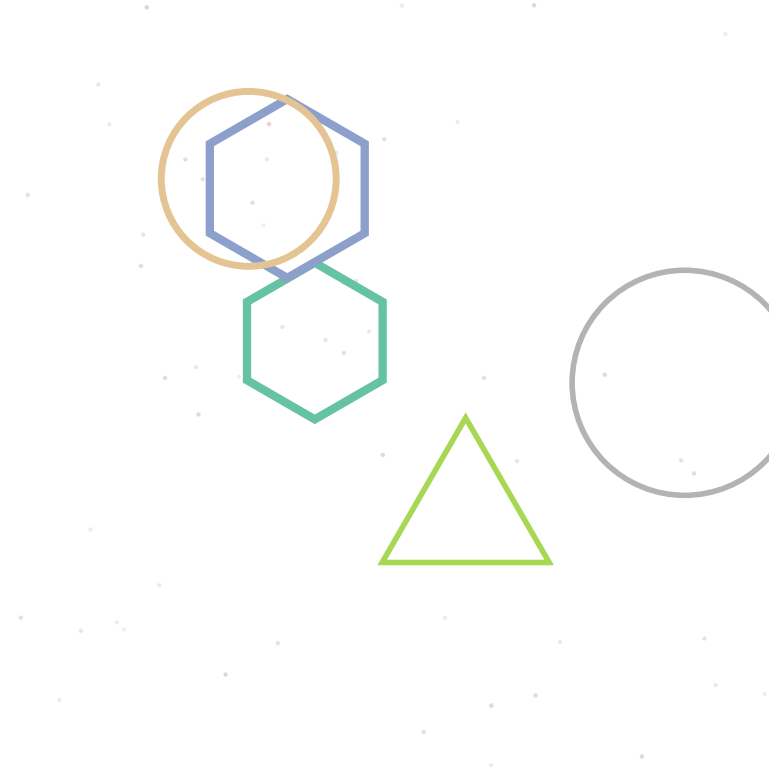[{"shape": "hexagon", "thickness": 3, "radius": 0.51, "center": [0.409, 0.557]}, {"shape": "hexagon", "thickness": 3, "radius": 0.58, "center": [0.373, 0.755]}, {"shape": "triangle", "thickness": 2, "radius": 0.63, "center": [0.605, 0.332]}, {"shape": "circle", "thickness": 2.5, "radius": 0.57, "center": [0.323, 0.768]}, {"shape": "circle", "thickness": 2, "radius": 0.73, "center": [0.889, 0.503]}]